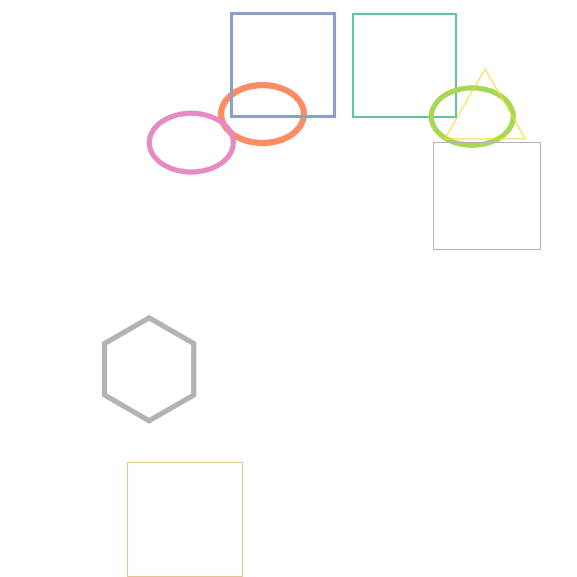[{"shape": "square", "thickness": 1, "radius": 0.45, "center": [0.7, 0.886]}, {"shape": "oval", "thickness": 3, "radius": 0.36, "center": [0.455, 0.802]}, {"shape": "square", "thickness": 1.5, "radius": 0.45, "center": [0.489, 0.887]}, {"shape": "oval", "thickness": 2.5, "radius": 0.36, "center": [0.331, 0.752]}, {"shape": "oval", "thickness": 2.5, "radius": 0.35, "center": [0.818, 0.797]}, {"shape": "triangle", "thickness": 0.5, "radius": 0.4, "center": [0.84, 0.799]}, {"shape": "square", "thickness": 0.5, "radius": 0.49, "center": [0.319, 0.1]}, {"shape": "square", "thickness": 0.5, "radius": 0.46, "center": [0.843, 0.661]}, {"shape": "hexagon", "thickness": 2.5, "radius": 0.45, "center": [0.258, 0.36]}]